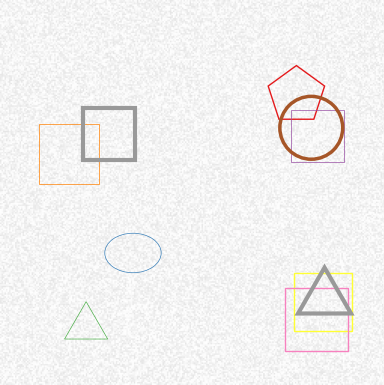[{"shape": "pentagon", "thickness": 1, "radius": 0.39, "center": [0.77, 0.753]}, {"shape": "oval", "thickness": 0.5, "radius": 0.37, "center": [0.345, 0.343]}, {"shape": "triangle", "thickness": 0.5, "radius": 0.32, "center": [0.224, 0.152]}, {"shape": "square", "thickness": 0.5, "radius": 0.34, "center": [0.824, 0.646]}, {"shape": "square", "thickness": 0.5, "radius": 0.39, "center": [0.179, 0.601]}, {"shape": "square", "thickness": 1, "radius": 0.38, "center": [0.839, 0.216]}, {"shape": "circle", "thickness": 2.5, "radius": 0.41, "center": [0.809, 0.668]}, {"shape": "square", "thickness": 1, "radius": 0.41, "center": [0.821, 0.17]}, {"shape": "triangle", "thickness": 3, "radius": 0.4, "center": [0.843, 0.225]}, {"shape": "square", "thickness": 3, "radius": 0.34, "center": [0.283, 0.652]}]